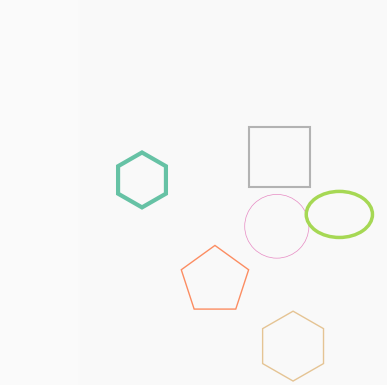[{"shape": "hexagon", "thickness": 3, "radius": 0.36, "center": [0.366, 0.533]}, {"shape": "pentagon", "thickness": 1, "radius": 0.46, "center": [0.555, 0.271]}, {"shape": "circle", "thickness": 0.5, "radius": 0.41, "center": [0.714, 0.412]}, {"shape": "oval", "thickness": 2.5, "radius": 0.43, "center": [0.876, 0.443]}, {"shape": "hexagon", "thickness": 1, "radius": 0.45, "center": [0.756, 0.101]}, {"shape": "square", "thickness": 1.5, "radius": 0.39, "center": [0.721, 0.591]}]